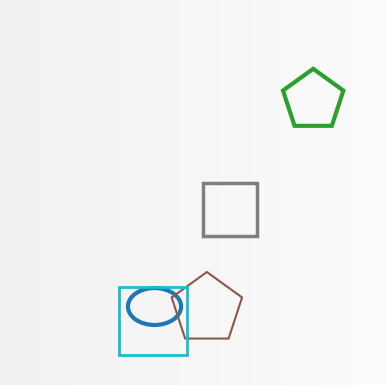[{"shape": "oval", "thickness": 3, "radius": 0.34, "center": [0.399, 0.204]}, {"shape": "pentagon", "thickness": 3, "radius": 0.41, "center": [0.808, 0.739]}, {"shape": "pentagon", "thickness": 1.5, "radius": 0.48, "center": [0.534, 0.198]}, {"shape": "square", "thickness": 2.5, "radius": 0.35, "center": [0.593, 0.456]}, {"shape": "square", "thickness": 2, "radius": 0.44, "center": [0.394, 0.166]}]